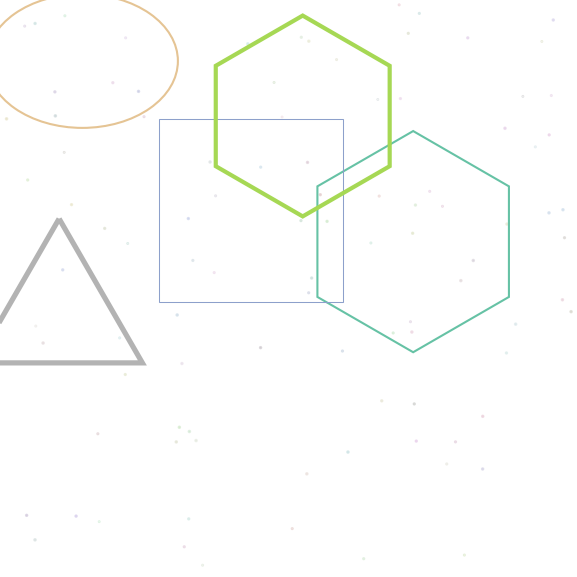[{"shape": "hexagon", "thickness": 1, "radius": 0.96, "center": [0.715, 0.581]}, {"shape": "square", "thickness": 0.5, "radius": 0.8, "center": [0.434, 0.635]}, {"shape": "hexagon", "thickness": 2, "radius": 0.87, "center": [0.524, 0.798]}, {"shape": "oval", "thickness": 1, "radius": 0.83, "center": [0.143, 0.894]}, {"shape": "triangle", "thickness": 2.5, "radius": 0.83, "center": [0.102, 0.454]}]